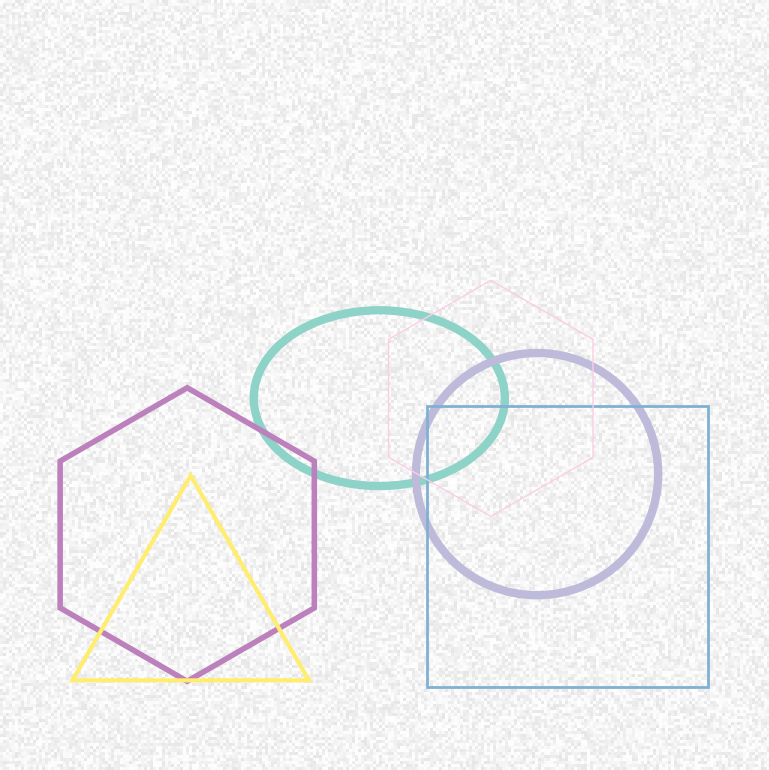[{"shape": "oval", "thickness": 3, "radius": 0.82, "center": [0.493, 0.483]}, {"shape": "circle", "thickness": 3, "radius": 0.79, "center": [0.697, 0.384]}, {"shape": "square", "thickness": 1, "radius": 0.91, "center": [0.738, 0.291]}, {"shape": "hexagon", "thickness": 0.5, "radius": 0.77, "center": [0.637, 0.483]}, {"shape": "hexagon", "thickness": 2, "radius": 0.95, "center": [0.243, 0.306]}, {"shape": "triangle", "thickness": 1.5, "radius": 0.89, "center": [0.248, 0.205]}]